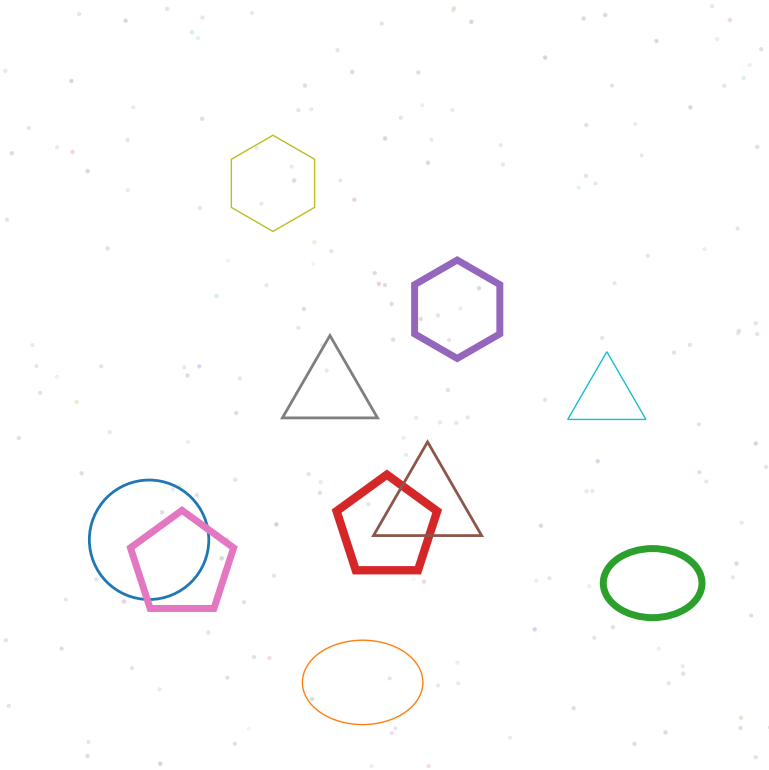[{"shape": "circle", "thickness": 1, "radius": 0.39, "center": [0.194, 0.299]}, {"shape": "oval", "thickness": 0.5, "radius": 0.39, "center": [0.471, 0.114]}, {"shape": "oval", "thickness": 2.5, "radius": 0.32, "center": [0.848, 0.243]}, {"shape": "pentagon", "thickness": 3, "radius": 0.34, "center": [0.502, 0.315]}, {"shape": "hexagon", "thickness": 2.5, "radius": 0.32, "center": [0.594, 0.598]}, {"shape": "triangle", "thickness": 1, "radius": 0.41, "center": [0.555, 0.345]}, {"shape": "pentagon", "thickness": 2.5, "radius": 0.35, "center": [0.236, 0.267]}, {"shape": "triangle", "thickness": 1, "radius": 0.36, "center": [0.429, 0.493]}, {"shape": "hexagon", "thickness": 0.5, "radius": 0.31, "center": [0.355, 0.762]}, {"shape": "triangle", "thickness": 0.5, "radius": 0.29, "center": [0.788, 0.485]}]